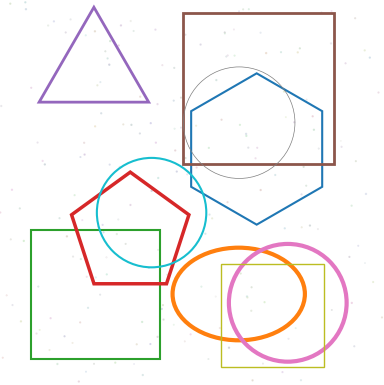[{"shape": "hexagon", "thickness": 1.5, "radius": 0.98, "center": [0.667, 0.613]}, {"shape": "oval", "thickness": 3, "radius": 0.86, "center": [0.62, 0.236]}, {"shape": "square", "thickness": 1.5, "radius": 0.84, "center": [0.248, 0.235]}, {"shape": "pentagon", "thickness": 2.5, "radius": 0.8, "center": [0.338, 0.393]}, {"shape": "triangle", "thickness": 2, "radius": 0.82, "center": [0.244, 0.817]}, {"shape": "square", "thickness": 2, "radius": 0.98, "center": [0.672, 0.77]}, {"shape": "circle", "thickness": 3, "radius": 0.76, "center": [0.747, 0.214]}, {"shape": "circle", "thickness": 0.5, "radius": 0.72, "center": [0.621, 0.681]}, {"shape": "square", "thickness": 1, "radius": 0.67, "center": [0.708, 0.181]}, {"shape": "circle", "thickness": 1.5, "radius": 0.71, "center": [0.394, 0.448]}]